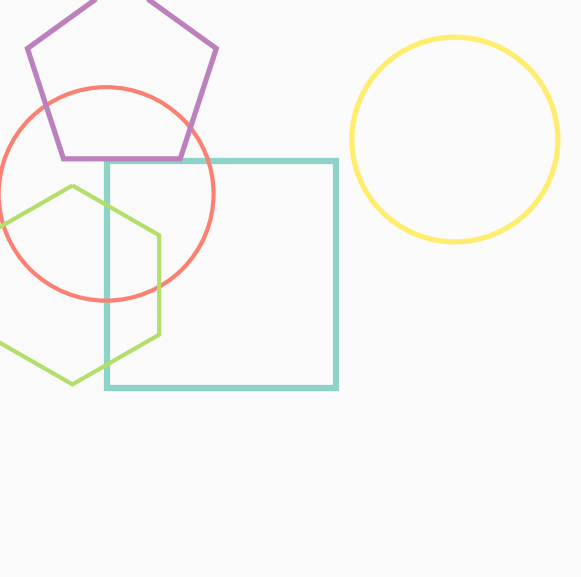[{"shape": "square", "thickness": 3, "radius": 0.98, "center": [0.381, 0.524]}, {"shape": "circle", "thickness": 2, "radius": 0.92, "center": [0.183, 0.663]}, {"shape": "hexagon", "thickness": 2, "radius": 0.86, "center": [0.125, 0.506]}, {"shape": "pentagon", "thickness": 2.5, "radius": 0.85, "center": [0.21, 0.862]}, {"shape": "circle", "thickness": 2.5, "radius": 0.89, "center": [0.783, 0.758]}]